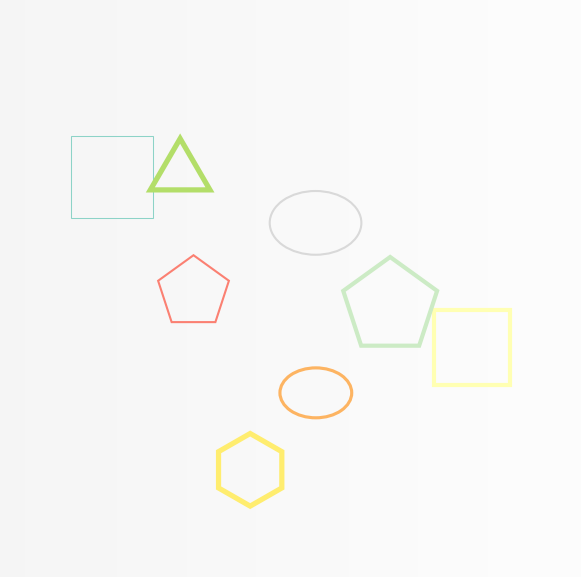[{"shape": "square", "thickness": 0.5, "radius": 0.35, "center": [0.193, 0.693]}, {"shape": "square", "thickness": 2, "radius": 0.33, "center": [0.812, 0.398]}, {"shape": "pentagon", "thickness": 1, "radius": 0.32, "center": [0.333, 0.493]}, {"shape": "oval", "thickness": 1.5, "radius": 0.31, "center": [0.543, 0.319]}, {"shape": "triangle", "thickness": 2.5, "radius": 0.3, "center": [0.31, 0.7]}, {"shape": "oval", "thickness": 1, "radius": 0.39, "center": [0.543, 0.613]}, {"shape": "pentagon", "thickness": 2, "radius": 0.42, "center": [0.671, 0.469]}, {"shape": "hexagon", "thickness": 2.5, "radius": 0.31, "center": [0.43, 0.186]}]